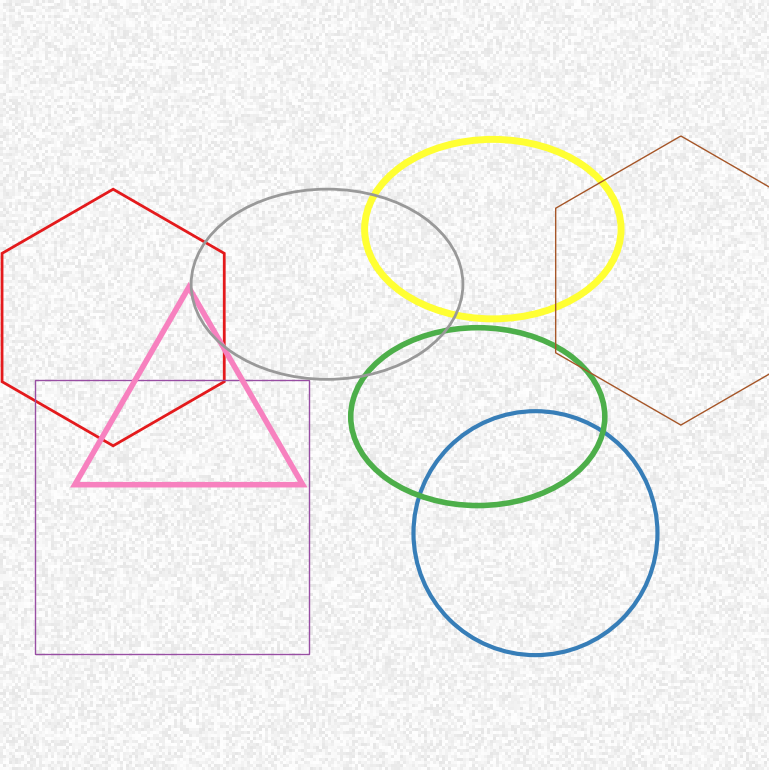[{"shape": "hexagon", "thickness": 1, "radius": 0.83, "center": [0.147, 0.588]}, {"shape": "circle", "thickness": 1.5, "radius": 0.79, "center": [0.695, 0.308]}, {"shape": "oval", "thickness": 2, "radius": 0.82, "center": [0.62, 0.459]}, {"shape": "square", "thickness": 0.5, "radius": 0.89, "center": [0.223, 0.329]}, {"shape": "oval", "thickness": 2.5, "radius": 0.83, "center": [0.64, 0.702]}, {"shape": "hexagon", "thickness": 0.5, "radius": 0.94, "center": [0.884, 0.636]}, {"shape": "triangle", "thickness": 2, "radius": 0.85, "center": [0.245, 0.456]}, {"shape": "oval", "thickness": 1, "radius": 0.88, "center": [0.425, 0.631]}]